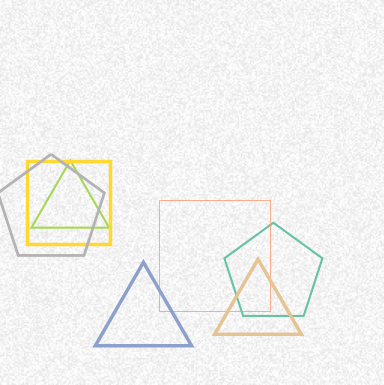[{"shape": "pentagon", "thickness": 1.5, "radius": 0.67, "center": [0.71, 0.288]}, {"shape": "square", "thickness": 0.5, "radius": 0.73, "center": [0.557, 0.336]}, {"shape": "triangle", "thickness": 2.5, "radius": 0.72, "center": [0.373, 0.174]}, {"shape": "triangle", "thickness": 1.5, "radius": 0.58, "center": [0.183, 0.467]}, {"shape": "square", "thickness": 2.5, "radius": 0.54, "center": [0.179, 0.474]}, {"shape": "triangle", "thickness": 2.5, "radius": 0.65, "center": [0.67, 0.197]}, {"shape": "pentagon", "thickness": 2, "radius": 0.73, "center": [0.133, 0.454]}]